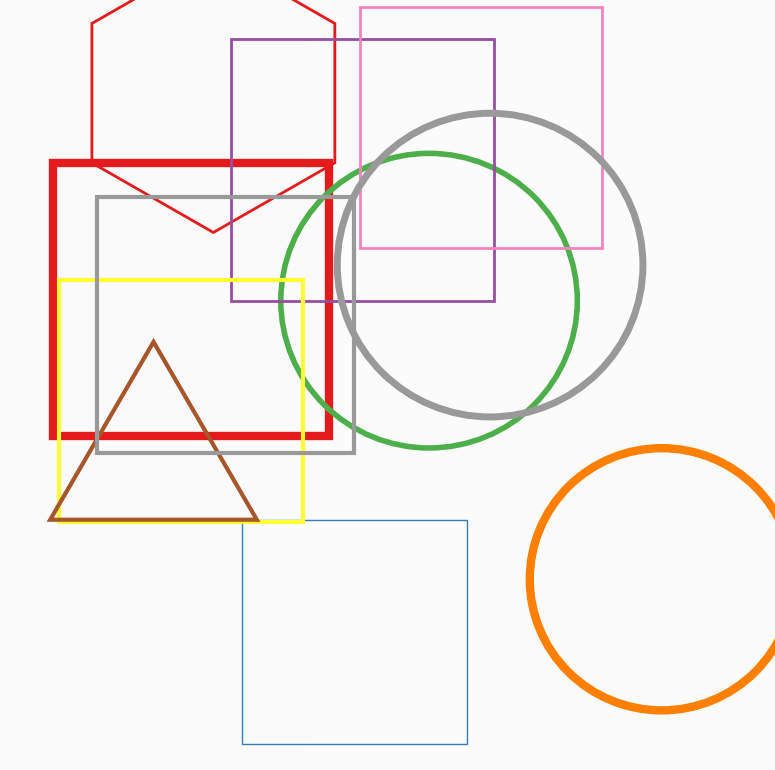[{"shape": "hexagon", "thickness": 1, "radius": 0.9, "center": [0.275, 0.879]}, {"shape": "square", "thickness": 3, "radius": 0.89, "center": [0.246, 0.611]}, {"shape": "square", "thickness": 0.5, "radius": 0.73, "center": [0.458, 0.179]}, {"shape": "circle", "thickness": 2, "radius": 0.96, "center": [0.554, 0.61]}, {"shape": "square", "thickness": 1, "radius": 0.85, "center": [0.468, 0.78]}, {"shape": "circle", "thickness": 3, "radius": 0.85, "center": [0.854, 0.248]}, {"shape": "square", "thickness": 1.5, "radius": 0.79, "center": [0.234, 0.479]}, {"shape": "triangle", "thickness": 1.5, "radius": 0.77, "center": [0.198, 0.402]}, {"shape": "square", "thickness": 1, "radius": 0.78, "center": [0.62, 0.834]}, {"shape": "circle", "thickness": 2.5, "radius": 0.99, "center": [0.632, 0.656]}, {"shape": "square", "thickness": 1.5, "radius": 0.83, "center": [0.291, 0.578]}]